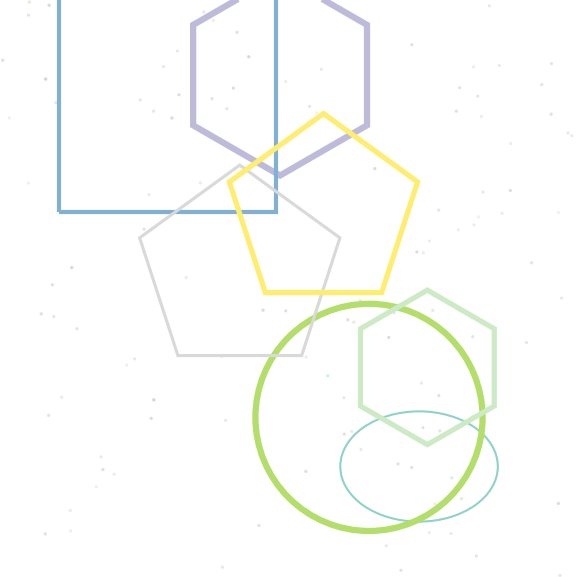[{"shape": "oval", "thickness": 1, "radius": 0.68, "center": [0.726, 0.191]}, {"shape": "hexagon", "thickness": 3, "radius": 0.87, "center": [0.485, 0.869]}, {"shape": "square", "thickness": 2, "radius": 0.94, "center": [0.29, 0.82]}, {"shape": "circle", "thickness": 3, "radius": 0.98, "center": [0.639, 0.276]}, {"shape": "pentagon", "thickness": 1.5, "radius": 0.91, "center": [0.415, 0.531]}, {"shape": "hexagon", "thickness": 2.5, "radius": 0.67, "center": [0.74, 0.363]}, {"shape": "pentagon", "thickness": 2.5, "radius": 0.86, "center": [0.56, 0.631]}]